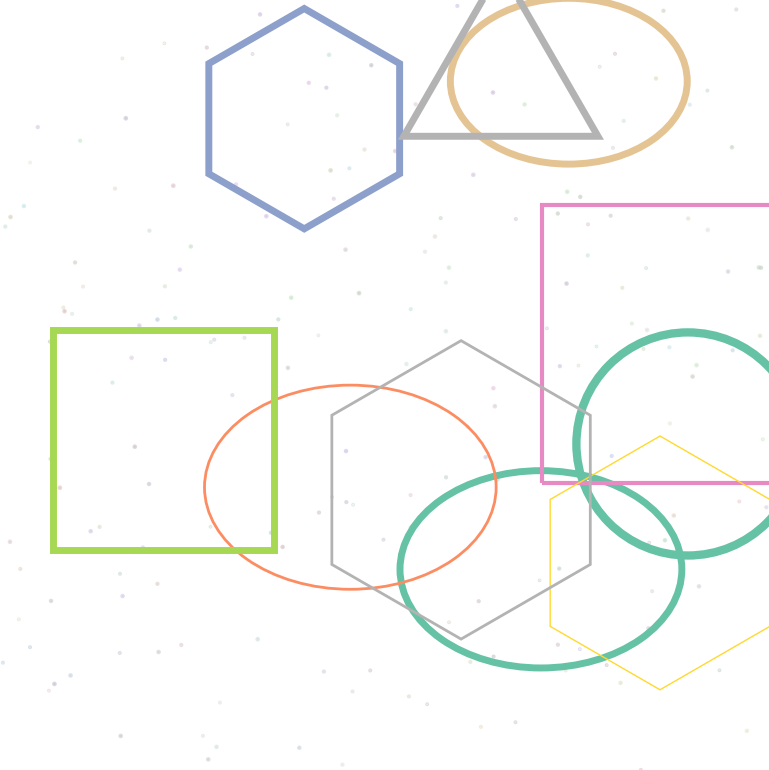[{"shape": "circle", "thickness": 3, "radius": 0.72, "center": [0.893, 0.423]}, {"shape": "oval", "thickness": 2.5, "radius": 0.92, "center": [0.702, 0.261]}, {"shape": "oval", "thickness": 1, "radius": 0.95, "center": [0.455, 0.367]}, {"shape": "hexagon", "thickness": 2.5, "radius": 0.72, "center": [0.395, 0.846]}, {"shape": "square", "thickness": 1.5, "radius": 0.9, "center": [0.885, 0.553]}, {"shape": "square", "thickness": 2.5, "radius": 0.72, "center": [0.212, 0.428]}, {"shape": "hexagon", "thickness": 0.5, "radius": 0.82, "center": [0.857, 0.269]}, {"shape": "oval", "thickness": 2.5, "radius": 0.77, "center": [0.739, 0.895]}, {"shape": "hexagon", "thickness": 1, "radius": 0.97, "center": [0.599, 0.364]}, {"shape": "triangle", "thickness": 2.5, "radius": 0.73, "center": [0.65, 0.896]}]